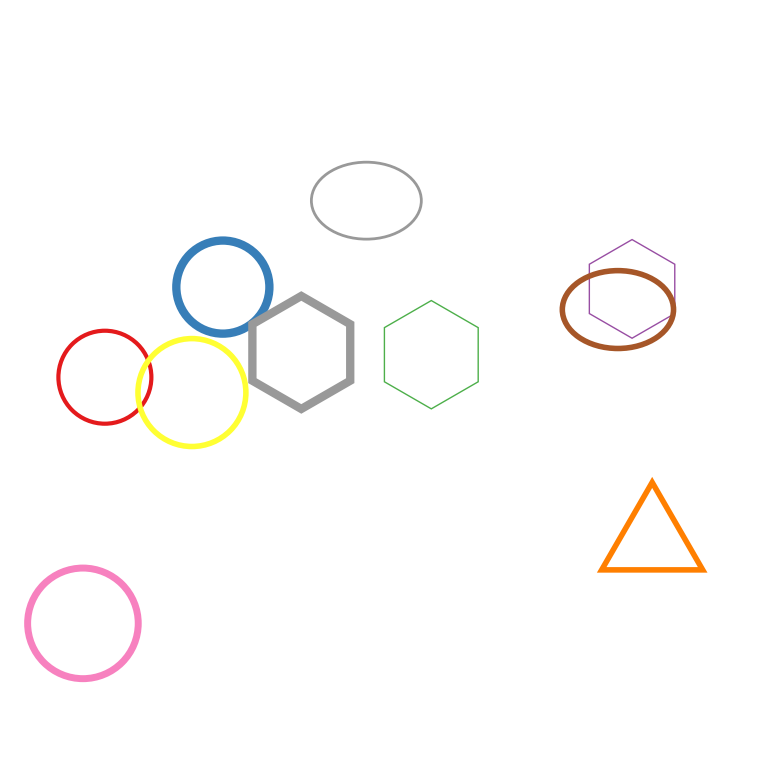[{"shape": "circle", "thickness": 1.5, "radius": 0.3, "center": [0.136, 0.51]}, {"shape": "circle", "thickness": 3, "radius": 0.3, "center": [0.289, 0.627]}, {"shape": "hexagon", "thickness": 0.5, "radius": 0.35, "center": [0.56, 0.539]}, {"shape": "hexagon", "thickness": 0.5, "radius": 0.32, "center": [0.821, 0.625]}, {"shape": "triangle", "thickness": 2, "radius": 0.38, "center": [0.847, 0.298]}, {"shape": "circle", "thickness": 2, "radius": 0.35, "center": [0.249, 0.49]}, {"shape": "oval", "thickness": 2, "radius": 0.36, "center": [0.803, 0.598]}, {"shape": "circle", "thickness": 2.5, "radius": 0.36, "center": [0.108, 0.19]}, {"shape": "hexagon", "thickness": 3, "radius": 0.37, "center": [0.391, 0.542]}, {"shape": "oval", "thickness": 1, "radius": 0.36, "center": [0.476, 0.739]}]